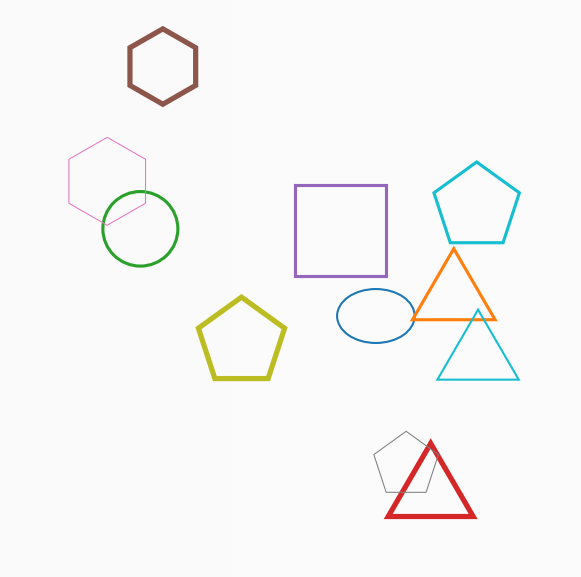[{"shape": "oval", "thickness": 1, "radius": 0.33, "center": [0.647, 0.452]}, {"shape": "triangle", "thickness": 1.5, "radius": 0.41, "center": [0.781, 0.486]}, {"shape": "circle", "thickness": 1.5, "radius": 0.32, "center": [0.241, 0.603]}, {"shape": "triangle", "thickness": 2.5, "radius": 0.42, "center": [0.741, 0.147]}, {"shape": "square", "thickness": 1.5, "radius": 0.39, "center": [0.586, 0.6]}, {"shape": "hexagon", "thickness": 2.5, "radius": 0.33, "center": [0.28, 0.884]}, {"shape": "hexagon", "thickness": 0.5, "radius": 0.38, "center": [0.184, 0.685]}, {"shape": "pentagon", "thickness": 0.5, "radius": 0.29, "center": [0.699, 0.194]}, {"shape": "pentagon", "thickness": 2.5, "radius": 0.39, "center": [0.415, 0.407]}, {"shape": "pentagon", "thickness": 1.5, "radius": 0.39, "center": [0.82, 0.641]}, {"shape": "triangle", "thickness": 1, "radius": 0.4, "center": [0.822, 0.382]}]